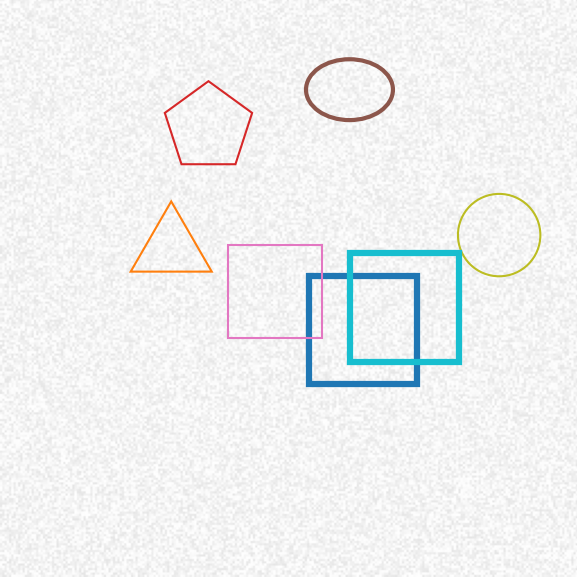[{"shape": "square", "thickness": 3, "radius": 0.47, "center": [0.628, 0.427]}, {"shape": "triangle", "thickness": 1, "radius": 0.41, "center": [0.296, 0.569]}, {"shape": "pentagon", "thickness": 1, "radius": 0.4, "center": [0.361, 0.779]}, {"shape": "oval", "thickness": 2, "radius": 0.38, "center": [0.605, 0.844]}, {"shape": "square", "thickness": 1, "radius": 0.4, "center": [0.476, 0.494]}, {"shape": "circle", "thickness": 1, "radius": 0.36, "center": [0.864, 0.592]}, {"shape": "square", "thickness": 3, "radius": 0.47, "center": [0.7, 0.467]}]